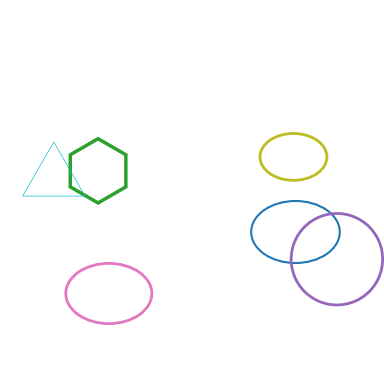[{"shape": "oval", "thickness": 1.5, "radius": 0.58, "center": [0.767, 0.397]}, {"shape": "hexagon", "thickness": 2.5, "radius": 0.42, "center": [0.255, 0.556]}, {"shape": "circle", "thickness": 2, "radius": 0.59, "center": [0.875, 0.327]}, {"shape": "oval", "thickness": 2, "radius": 0.56, "center": [0.283, 0.238]}, {"shape": "oval", "thickness": 2, "radius": 0.43, "center": [0.762, 0.592]}, {"shape": "triangle", "thickness": 0.5, "radius": 0.47, "center": [0.14, 0.537]}]